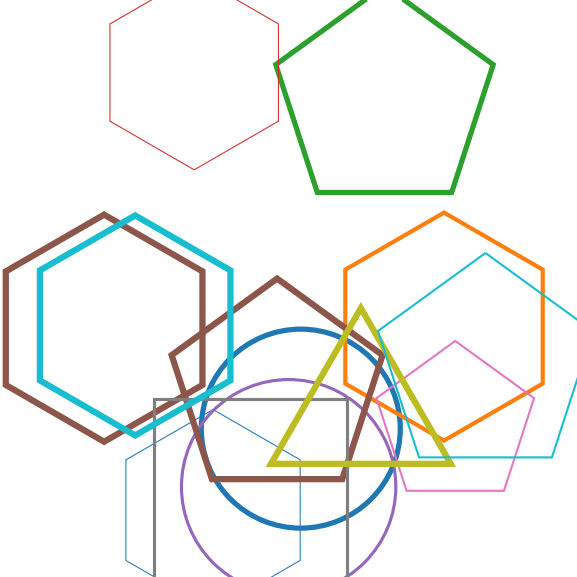[{"shape": "circle", "thickness": 2.5, "radius": 0.86, "center": [0.521, 0.257]}, {"shape": "hexagon", "thickness": 0.5, "radius": 0.87, "center": [0.369, 0.116]}, {"shape": "hexagon", "thickness": 2, "radius": 0.99, "center": [0.769, 0.434]}, {"shape": "pentagon", "thickness": 2.5, "radius": 0.99, "center": [0.666, 0.826]}, {"shape": "hexagon", "thickness": 0.5, "radius": 0.84, "center": [0.336, 0.874]}, {"shape": "circle", "thickness": 1.5, "radius": 0.93, "center": [0.5, 0.156]}, {"shape": "pentagon", "thickness": 3, "radius": 0.96, "center": [0.48, 0.325]}, {"shape": "hexagon", "thickness": 3, "radius": 0.98, "center": [0.18, 0.431]}, {"shape": "pentagon", "thickness": 1, "radius": 0.72, "center": [0.788, 0.265]}, {"shape": "square", "thickness": 1.5, "radius": 0.84, "center": [0.434, 0.142]}, {"shape": "triangle", "thickness": 3, "radius": 0.9, "center": [0.625, 0.286]}, {"shape": "hexagon", "thickness": 3, "radius": 0.95, "center": [0.234, 0.436]}, {"shape": "pentagon", "thickness": 1, "radius": 0.98, "center": [0.841, 0.365]}]